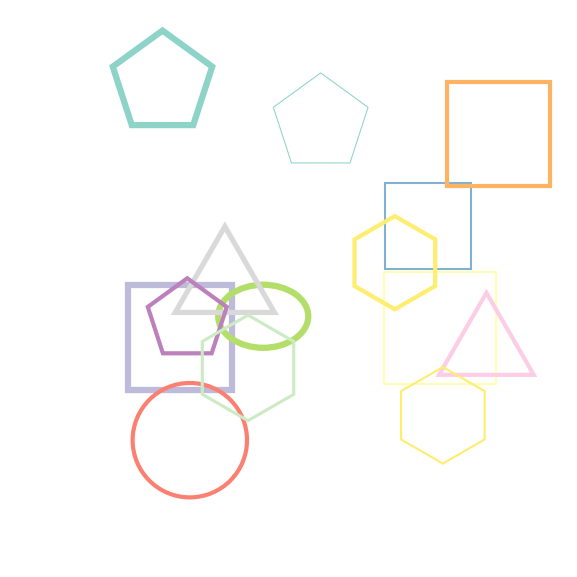[{"shape": "pentagon", "thickness": 0.5, "radius": 0.43, "center": [0.555, 0.787]}, {"shape": "pentagon", "thickness": 3, "radius": 0.45, "center": [0.281, 0.856]}, {"shape": "square", "thickness": 1, "radius": 0.49, "center": [0.762, 0.431]}, {"shape": "square", "thickness": 3, "radius": 0.45, "center": [0.312, 0.414]}, {"shape": "circle", "thickness": 2, "radius": 0.5, "center": [0.329, 0.237]}, {"shape": "square", "thickness": 1, "radius": 0.37, "center": [0.741, 0.608]}, {"shape": "square", "thickness": 2, "radius": 0.45, "center": [0.863, 0.767]}, {"shape": "oval", "thickness": 3, "radius": 0.39, "center": [0.456, 0.451]}, {"shape": "triangle", "thickness": 2, "radius": 0.47, "center": [0.842, 0.397]}, {"shape": "triangle", "thickness": 2.5, "radius": 0.5, "center": [0.389, 0.508]}, {"shape": "pentagon", "thickness": 2, "radius": 0.36, "center": [0.324, 0.445]}, {"shape": "hexagon", "thickness": 1.5, "radius": 0.46, "center": [0.429, 0.362]}, {"shape": "hexagon", "thickness": 1, "radius": 0.42, "center": [0.767, 0.28]}, {"shape": "hexagon", "thickness": 2, "radius": 0.4, "center": [0.684, 0.544]}]